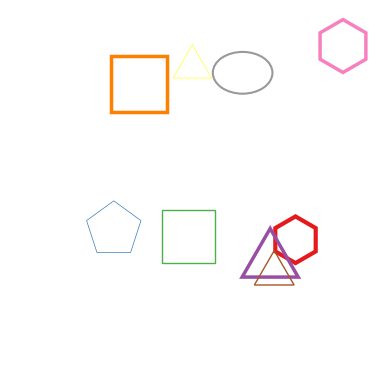[{"shape": "hexagon", "thickness": 3, "radius": 0.3, "center": [0.768, 0.377]}, {"shape": "pentagon", "thickness": 0.5, "radius": 0.37, "center": [0.296, 0.404]}, {"shape": "square", "thickness": 1, "radius": 0.34, "center": [0.489, 0.385]}, {"shape": "triangle", "thickness": 2.5, "radius": 0.42, "center": [0.702, 0.322]}, {"shape": "square", "thickness": 2.5, "radius": 0.36, "center": [0.361, 0.782]}, {"shape": "triangle", "thickness": 0.5, "radius": 0.29, "center": [0.5, 0.826]}, {"shape": "triangle", "thickness": 1, "radius": 0.3, "center": [0.712, 0.29]}, {"shape": "hexagon", "thickness": 2.5, "radius": 0.34, "center": [0.891, 0.88]}, {"shape": "oval", "thickness": 1.5, "radius": 0.39, "center": [0.63, 0.811]}]